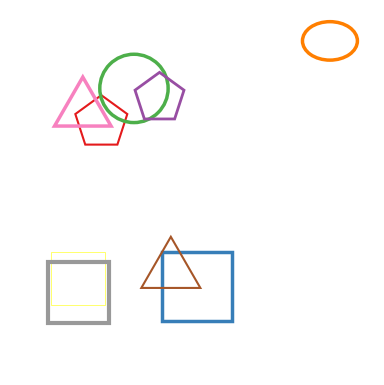[{"shape": "pentagon", "thickness": 1.5, "radius": 0.35, "center": [0.263, 0.682]}, {"shape": "square", "thickness": 2.5, "radius": 0.45, "center": [0.511, 0.256]}, {"shape": "circle", "thickness": 2.5, "radius": 0.44, "center": [0.348, 0.77]}, {"shape": "pentagon", "thickness": 2, "radius": 0.33, "center": [0.414, 0.745]}, {"shape": "oval", "thickness": 2.5, "radius": 0.36, "center": [0.857, 0.894]}, {"shape": "square", "thickness": 0.5, "radius": 0.35, "center": [0.202, 0.276]}, {"shape": "triangle", "thickness": 1.5, "radius": 0.44, "center": [0.444, 0.296]}, {"shape": "triangle", "thickness": 2.5, "radius": 0.42, "center": [0.215, 0.715]}, {"shape": "square", "thickness": 3, "radius": 0.39, "center": [0.204, 0.24]}]